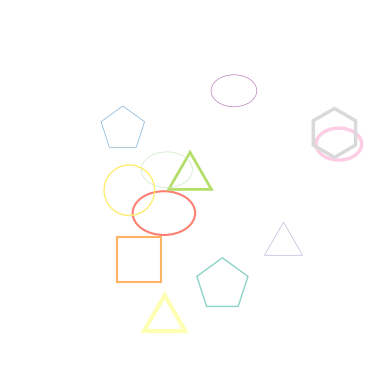[{"shape": "pentagon", "thickness": 1, "radius": 0.35, "center": [0.578, 0.261]}, {"shape": "triangle", "thickness": 3, "radius": 0.31, "center": [0.428, 0.171]}, {"shape": "triangle", "thickness": 0.5, "radius": 0.29, "center": [0.736, 0.366]}, {"shape": "oval", "thickness": 1.5, "radius": 0.41, "center": [0.426, 0.446]}, {"shape": "pentagon", "thickness": 0.5, "radius": 0.3, "center": [0.319, 0.665]}, {"shape": "square", "thickness": 1.5, "radius": 0.29, "center": [0.361, 0.326]}, {"shape": "triangle", "thickness": 2, "radius": 0.32, "center": [0.494, 0.54]}, {"shape": "oval", "thickness": 2.5, "radius": 0.3, "center": [0.88, 0.626]}, {"shape": "hexagon", "thickness": 2.5, "radius": 0.32, "center": [0.869, 0.655]}, {"shape": "oval", "thickness": 0.5, "radius": 0.3, "center": [0.608, 0.764]}, {"shape": "oval", "thickness": 0.5, "radius": 0.33, "center": [0.433, 0.559]}, {"shape": "circle", "thickness": 1, "radius": 0.33, "center": [0.336, 0.506]}]